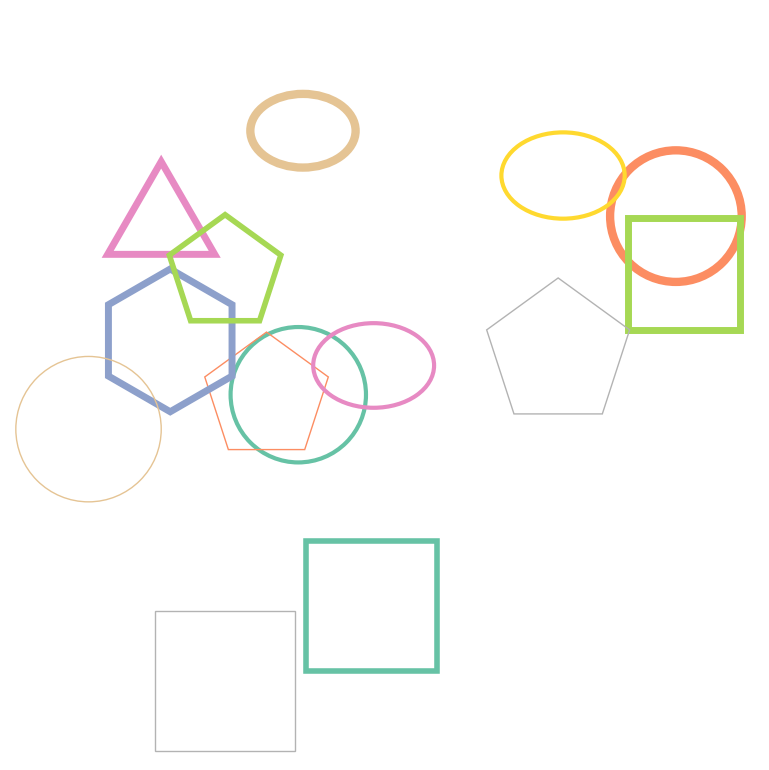[{"shape": "square", "thickness": 2, "radius": 0.42, "center": [0.482, 0.213]}, {"shape": "circle", "thickness": 1.5, "radius": 0.44, "center": [0.387, 0.487]}, {"shape": "circle", "thickness": 3, "radius": 0.43, "center": [0.878, 0.719]}, {"shape": "pentagon", "thickness": 0.5, "radius": 0.42, "center": [0.346, 0.484]}, {"shape": "hexagon", "thickness": 2.5, "radius": 0.46, "center": [0.221, 0.558]}, {"shape": "oval", "thickness": 1.5, "radius": 0.39, "center": [0.485, 0.525]}, {"shape": "triangle", "thickness": 2.5, "radius": 0.4, "center": [0.209, 0.71]}, {"shape": "pentagon", "thickness": 2, "radius": 0.38, "center": [0.292, 0.645]}, {"shape": "square", "thickness": 2.5, "radius": 0.36, "center": [0.889, 0.645]}, {"shape": "oval", "thickness": 1.5, "radius": 0.4, "center": [0.731, 0.772]}, {"shape": "oval", "thickness": 3, "radius": 0.34, "center": [0.393, 0.83]}, {"shape": "circle", "thickness": 0.5, "radius": 0.47, "center": [0.115, 0.443]}, {"shape": "pentagon", "thickness": 0.5, "radius": 0.49, "center": [0.725, 0.541]}, {"shape": "square", "thickness": 0.5, "radius": 0.45, "center": [0.292, 0.116]}]